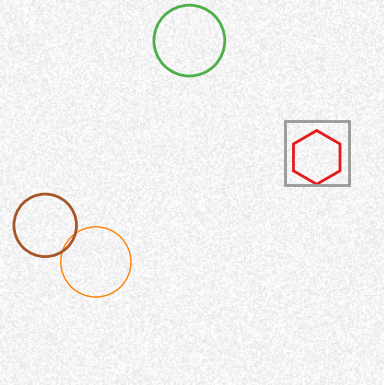[{"shape": "hexagon", "thickness": 2, "radius": 0.35, "center": [0.823, 0.591]}, {"shape": "circle", "thickness": 2, "radius": 0.46, "center": [0.492, 0.895]}, {"shape": "circle", "thickness": 1, "radius": 0.46, "center": [0.249, 0.32]}, {"shape": "circle", "thickness": 2, "radius": 0.41, "center": [0.117, 0.415]}, {"shape": "square", "thickness": 2, "radius": 0.42, "center": [0.824, 0.603]}]